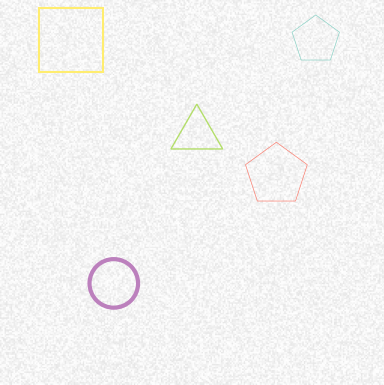[{"shape": "pentagon", "thickness": 0.5, "radius": 0.32, "center": [0.82, 0.896]}, {"shape": "pentagon", "thickness": 0.5, "radius": 0.42, "center": [0.718, 0.546]}, {"shape": "triangle", "thickness": 1, "radius": 0.39, "center": [0.511, 0.652]}, {"shape": "circle", "thickness": 3, "radius": 0.32, "center": [0.296, 0.264]}, {"shape": "square", "thickness": 1.5, "radius": 0.42, "center": [0.184, 0.897]}]